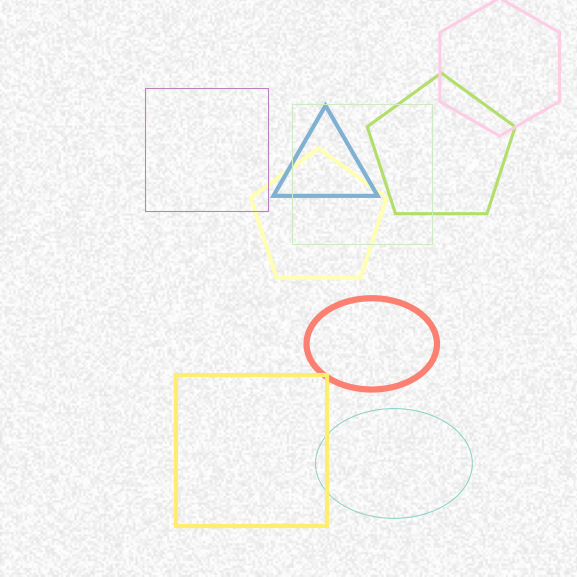[{"shape": "oval", "thickness": 0.5, "radius": 0.68, "center": [0.682, 0.197]}, {"shape": "pentagon", "thickness": 2, "radius": 0.62, "center": [0.552, 0.619]}, {"shape": "oval", "thickness": 3, "radius": 0.56, "center": [0.644, 0.404]}, {"shape": "triangle", "thickness": 2, "radius": 0.52, "center": [0.564, 0.712]}, {"shape": "pentagon", "thickness": 1.5, "radius": 0.67, "center": [0.764, 0.738]}, {"shape": "hexagon", "thickness": 1.5, "radius": 0.6, "center": [0.865, 0.883]}, {"shape": "square", "thickness": 0.5, "radius": 0.53, "center": [0.358, 0.74]}, {"shape": "square", "thickness": 0.5, "radius": 0.61, "center": [0.627, 0.697]}, {"shape": "square", "thickness": 2, "radius": 0.65, "center": [0.436, 0.219]}]